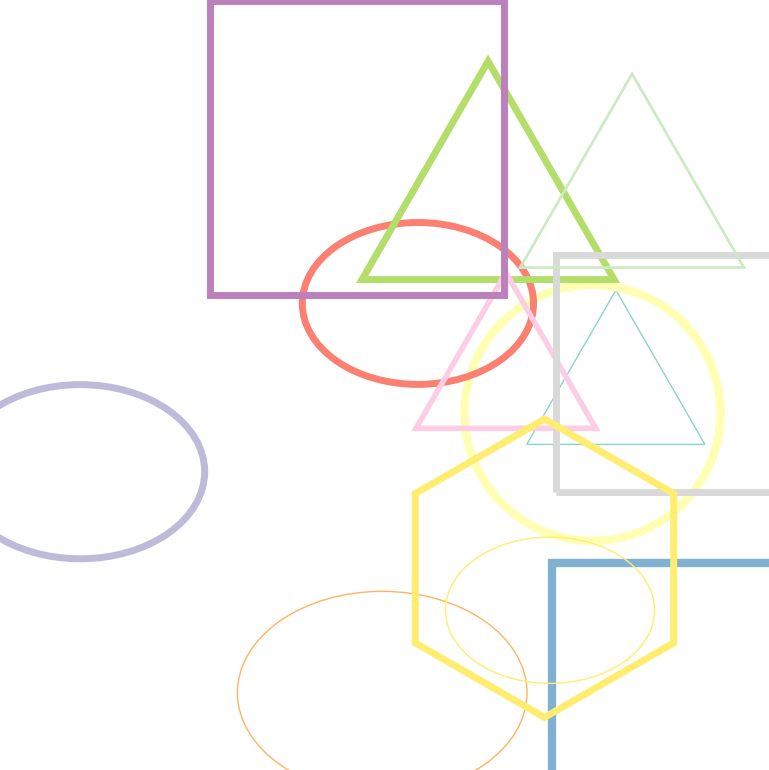[{"shape": "triangle", "thickness": 0.5, "radius": 0.67, "center": [0.8, 0.49]}, {"shape": "circle", "thickness": 3, "radius": 0.83, "center": [0.77, 0.464]}, {"shape": "oval", "thickness": 2.5, "radius": 0.81, "center": [0.104, 0.387]}, {"shape": "oval", "thickness": 2.5, "radius": 0.75, "center": [0.543, 0.606]}, {"shape": "square", "thickness": 3, "radius": 0.73, "center": [0.863, 0.122]}, {"shape": "oval", "thickness": 0.5, "radius": 0.94, "center": [0.496, 0.1]}, {"shape": "triangle", "thickness": 2.5, "radius": 0.94, "center": [0.634, 0.731]}, {"shape": "triangle", "thickness": 2, "radius": 0.67, "center": [0.657, 0.511]}, {"shape": "square", "thickness": 2.5, "radius": 0.77, "center": [0.875, 0.515]}, {"shape": "square", "thickness": 2.5, "radius": 0.95, "center": [0.463, 0.807]}, {"shape": "triangle", "thickness": 1, "radius": 0.84, "center": [0.821, 0.736]}, {"shape": "hexagon", "thickness": 2.5, "radius": 0.97, "center": [0.707, 0.262]}, {"shape": "oval", "thickness": 0.5, "radius": 0.68, "center": [0.714, 0.207]}]